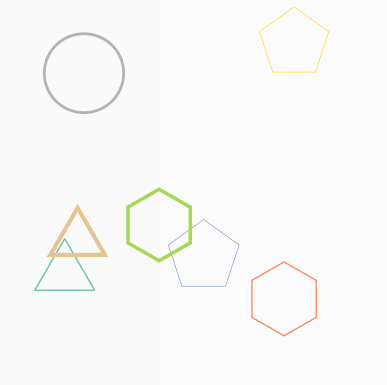[{"shape": "triangle", "thickness": 1, "radius": 0.45, "center": [0.167, 0.291]}, {"shape": "hexagon", "thickness": 1, "radius": 0.48, "center": [0.733, 0.224]}, {"shape": "pentagon", "thickness": 0.5, "radius": 0.48, "center": [0.526, 0.334]}, {"shape": "hexagon", "thickness": 2.5, "radius": 0.46, "center": [0.411, 0.416]}, {"shape": "pentagon", "thickness": 0.5, "radius": 0.47, "center": [0.759, 0.889]}, {"shape": "triangle", "thickness": 3, "radius": 0.41, "center": [0.2, 0.379]}, {"shape": "circle", "thickness": 2, "radius": 0.51, "center": [0.217, 0.81]}]